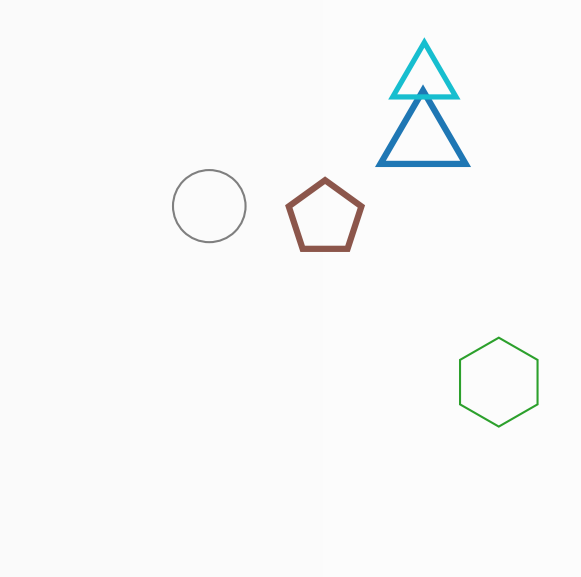[{"shape": "triangle", "thickness": 3, "radius": 0.42, "center": [0.728, 0.758]}, {"shape": "hexagon", "thickness": 1, "radius": 0.38, "center": [0.858, 0.337]}, {"shape": "pentagon", "thickness": 3, "radius": 0.33, "center": [0.559, 0.621]}, {"shape": "circle", "thickness": 1, "radius": 0.31, "center": [0.36, 0.642]}, {"shape": "triangle", "thickness": 2.5, "radius": 0.31, "center": [0.73, 0.863]}]